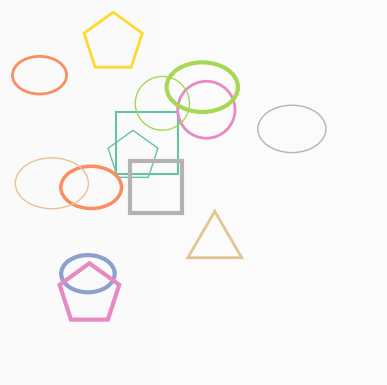[{"shape": "square", "thickness": 1.5, "radius": 0.4, "center": [0.379, 0.628]}, {"shape": "pentagon", "thickness": 1, "radius": 0.34, "center": [0.343, 0.594]}, {"shape": "oval", "thickness": 2.5, "radius": 0.39, "center": [0.235, 0.513]}, {"shape": "oval", "thickness": 2, "radius": 0.35, "center": [0.102, 0.805]}, {"shape": "oval", "thickness": 3, "radius": 0.34, "center": [0.227, 0.289]}, {"shape": "circle", "thickness": 2, "radius": 0.37, "center": [0.533, 0.715]}, {"shape": "pentagon", "thickness": 3, "radius": 0.4, "center": [0.231, 0.235]}, {"shape": "circle", "thickness": 1, "radius": 0.35, "center": [0.419, 0.732]}, {"shape": "oval", "thickness": 3, "radius": 0.46, "center": [0.522, 0.774]}, {"shape": "pentagon", "thickness": 2, "radius": 0.4, "center": [0.292, 0.889]}, {"shape": "triangle", "thickness": 2, "radius": 0.4, "center": [0.554, 0.371]}, {"shape": "oval", "thickness": 1, "radius": 0.47, "center": [0.134, 0.524]}, {"shape": "oval", "thickness": 1, "radius": 0.44, "center": [0.753, 0.665]}, {"shape": "square", "thickness": 3, "radius": 0.34, "center": [0.402, 0.514]}]